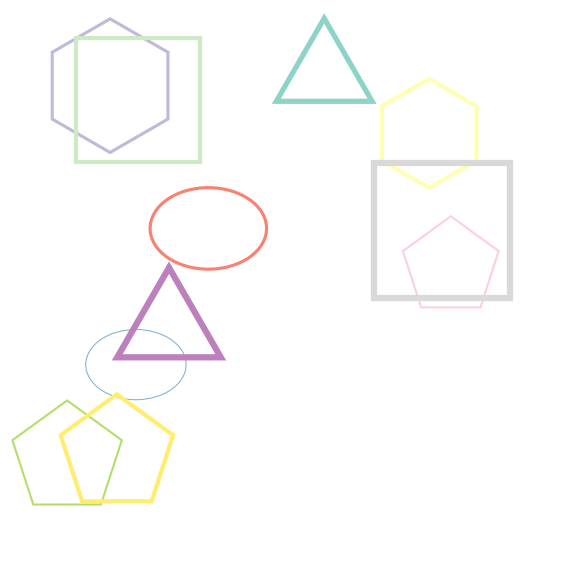[{"shape": "triangle", "thickness": 2.5, "radius": 0.48, "center": [0.561, 0.872]}, {"shape": "hexagon", "thickness": 2, "radius": 0.47, "center": [0.743, 0.768]}, {"shape": "hexagon", "thickness": 1.5, "radius": 0.58, "center": [0.191, 0.851]}, {"shape": "oval", "thickness": 1.5, "radius": 0.5, "center": [0.361, 0.604]}, {"shape": "oval", "thickness": 0.5, "radius": 0.43, "center": [0.235, 0.368]}, {"shape": "pentagon", "thickness": 1, "radius": 0.5, "center": [0.116, 0.206]}, {"shape": "pentagon", "thickness": 1, "radius": 0.44, "center": [0.781, 0.537]}, {"shape": "square", "thickness": 3, "radius": 0.59, "center": [0.765, 0.6]}, {"shape": "triangle", "thickness": 3, "radius": 0.52, "center": [0.293, 0.432]}, {"shape": "square", "thickness": 2, "radius": 0.54, "center": [0.239, 0.826]}, {"shape": "pentagon", "thickness": 2, "radius": 0.51, "center": [0.202, 0.214]}]